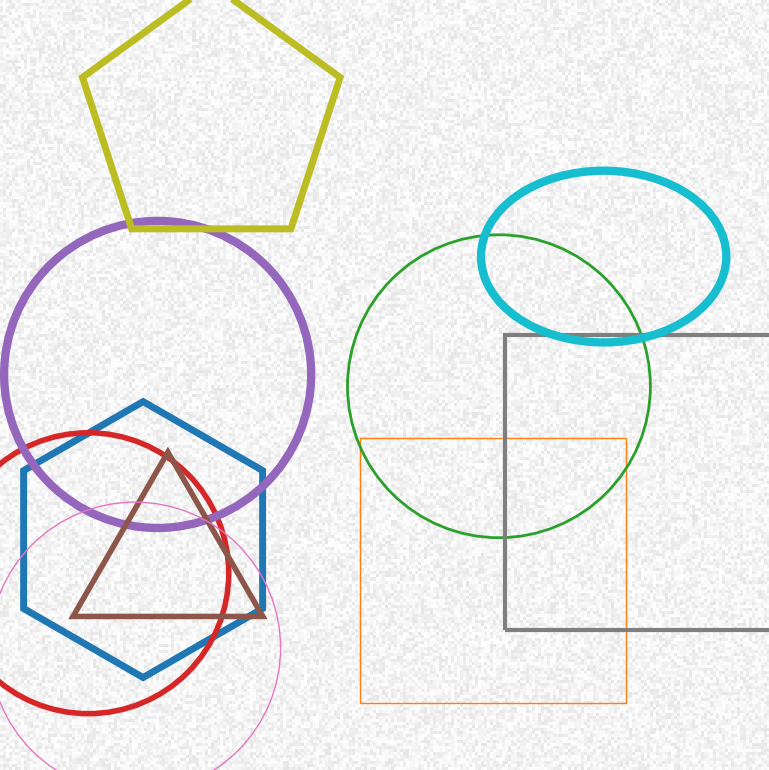[{"shape": "hexagon", "thickness": 2.5, "radius": 0.9, "center": [0.186, 0.299]}, {"shape": "square", "thickness": 0.5, "radius": 0.86, "center": [0.64, 0.259]}, {"shape": "circle", "thickness": 1, "radius": 0.98, "center": [0.648, 0.498]}, {"shape": "circle", "thickness": 2, "radius": 0.91, "center": [0.115, 0.256]}, {"shape": "circle", "thickness": 3, "radius": 1.0, "center": [0.205, 0.514]}, {"shape": "triangle", "thickness": 2, "radius": 0.71, "center": [0.218, 0.271]}, {"shape": "circle", "thickness": 0.5, "radius": 0.95, "center": [0.175, 0.159]}, {"shape": "square", "thickness": 1.5, "radius": 0.96, "center": [0.848, 0.373]}, {"shape": "pentagon", "thickness": 2.5, "radius": 0.88, "center": [0.274, 0.845]}, {"shape": "oval", "thickness": 3, "radius": 0.8, "center": [0.784, 0.667]}]